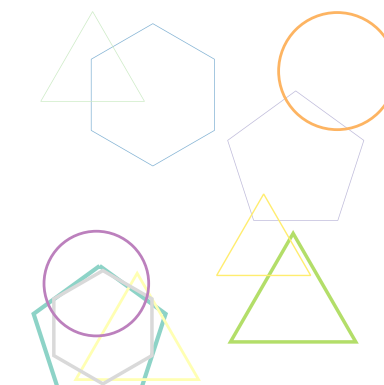[{"shape": "pentagon", "thickness": 3, "radius": 0.9, "center": [0.259, 0.129]}, {"shape": "triangle", "thickness": 2, "radius": 0.92, "center": [0.356, 0.106]}, {"shape": "pentagon", "thickness": 0.5, "radius": 0.93, "center": [0.768, 0.578]}, {"shape": "hexagon", "thickness": 0.5, "radius": 0.92, "center": [0.397, 0.754]}, {"shape": "circle", "thickness": 2, "radius": 0.76, "center": [0.876, 0.815]}, {"shape": "triangle", "thickness": 2.5, "radius": 0.94, "center": [0.761, 0.206]}, {"shape": "hexagon", "thickness": 2.5, "radius": 0.74, "center": [0.267, 0.15]}, {"shape": "circle", "thickness": 2, "radius": 0.68, "center": [0.25, 0.263]}, {"shape": "triangle", "thickness": 0.5, "radius": 0.78, "center": [0.241, 0.814]}, {"shape": "triangle", "thickness": 1, "radius": 0.71, "center": [0.685, 0.355]}]